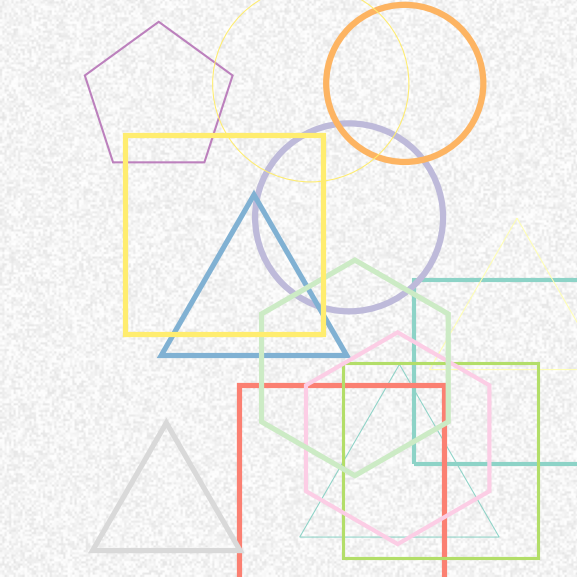[{"shape": "square", "thickness": 2, "radius": 0.79, "center": [0.876, 0.355]}, {"shape": "triangle", "thickness": 0.5, "radius": 1.0, "center": [0.692, 0.169]}, {"shape": "triangle", "thickness": 0.5, "radius": 0.87, "center": [0.895, 0.447]}, {"shape": "circle", "thickness": 3, "radius": 0.81, "center": [0.604, 0.623]}, {"shape": "square", "thickness": 2.5, "radius": 0.89, "center": [0.591, 0.154]}, {"shape": "triangle", "thickness": 2.5, "radius": 0.93, "center": [0.44, 0.476]}, {"shape": "circle", "thickness": 3, "radius": 0.68, "center": [0.701, 0.855]}, {"shape": "square", "thickness": 1.5, "radius": 0.84, "center": [0.762, 0.202]}, {"shape": "hexagon", "thickness": 2, "radius": 0.92, "center": [0.689, 0.24]}, {"shape": "triangle", "thickness": 2.5, "radius": 0.74, "center": [0.288, 0.119]}, {"shape": "pentagon", "thickness": 1, "radius": 0.67, "center": [0.275, 0.827]}, {"shape": "hexagon", "thickness": 2.5, "radius": 0.93, "center": [0.615, 0.362]}, {"shape": "circle", "thickness": 0.5, "radius": 0.85, "center": [0.538, 0.854]}, {"shape": "square", "thickness": 2.5, "radius": 0.86, "center": [0.388, 0.593]}]